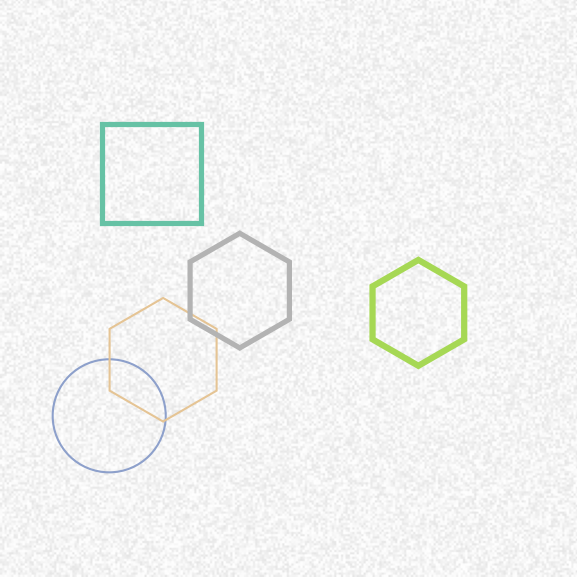[{"shape": "square", "thickness": 2.5, "radius": 0.43, "center": [0.263, 0.698]}, {"shape": "circle", "thickness": 1, "radius": 0.49, "center": [0.189, 0.279]}, {"shape": "hexagon", "thickness": 3, "radius": 0.46, "center": [0.724, 0.457]}, {"shape": "hexagon", "thickness": 1, "radius": 0.53, "center": [0.282, 0.376]}, {"shape": "hexagon", "thickness": 2.5, "radius": 0.5, "center": [0.415, 0.496]}]